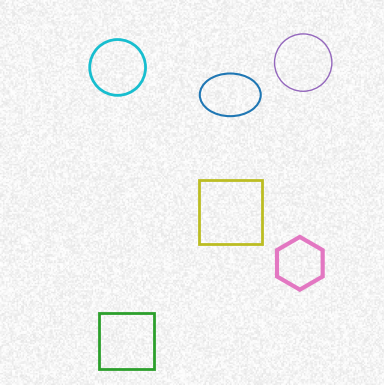[{"shape": "oval", "thickness": 1.5, "radius": 0.4, "center": [0.598, 0.754]}, {"shape": "square", "thickness": 2, "radius": 0.36, "center": [0.328, 0.115]}, {"shape": "circle", "thickness": 1, "radius": 0.37, "center": [0.788, 0.837]}, {"shape": "hexagon", "thickness": 3, "radius": 0.34, "center": [0.779, 0.316]}, {"shape": "square", "thickness": 2, "radius": 0.41, "center": [0.599, 0.449]}, {"shape": "circle", "thickness": 2, "radius": 0.36, "center": [0.306, 0.825]}]